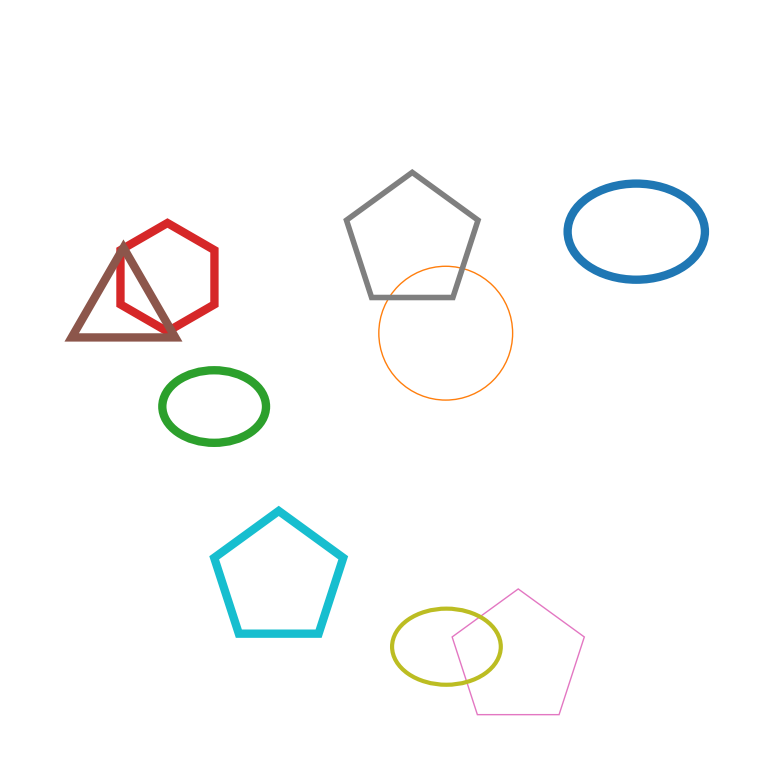[{"shape": "oval", "thickness": 3, "radius": 0.45, "center": [0.826, 0.699]}, {"shape": "circle", "thickness": 0.5, "radius": 0.43, "center": [0.579, 0.567]}, {"shape": "oval", "thickness": 3, "radius": 0.34, "center": [0.278, 0.472]}, {"shape": "hexagon", "thickness": 3, "radius": 0.35, "center": [0.217, 0.64]}, {"shape": "triangle", "thickness": 3, "radius": 0.39, "center": [0.16, 0.601]}, {"shape": "pentagon", "thickness": 0.5, "radius": 0.45, "center": [0.673, 0.145]}, {"shape": "pentagon", "thickness": 2, "radius": 0.45, "center": [0.535, 0.686]}, {"shape": "oval", "thickness": 1.5, "radius": 0.35, "center": [0.58, 0.16]}, {"shape": "pentagon", "thickness": 3, "radius": 0.44, "center": [0.362, 0.248]}]